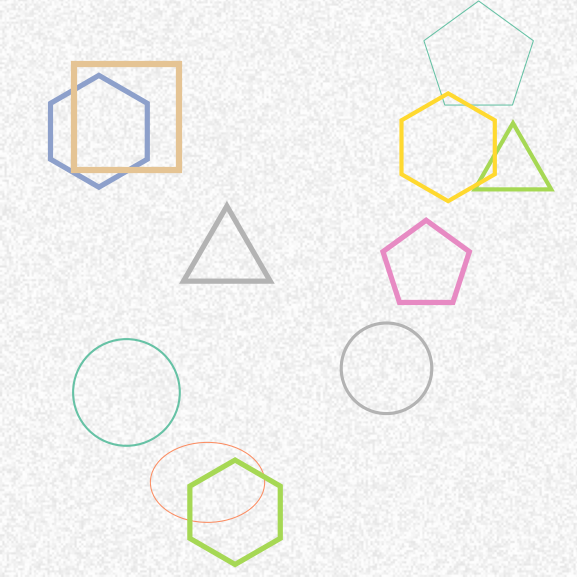[{"shape": "pentagon", "thickness": 0.5, "radius": 0.5, "center": [0.829, 0.898]}, {"shape": "circle", "thickness": 1, "radius": 0.46, "center": [0.219, 0.32]}, {"shape": "oval", "thickness": 0.5, "radius": 0.49, "center": [0.359, 0.164]}, {"shape": "hexagon", "thickness": 2.5, "radius": 0.48, "center": [0.171, 0.772]}, {"shape": "pentagon", "thickness": 2.5, "radius": 0.39, "center": [0.738, 0.539]}, {"shape": "triangle", "thickness": 2, "radius": 0.38, "center": [0.888, 0.709]}, {"shape": "hexagon", "thickness": 2.5, "radius": 0.45, "center": [0.407, 0.112]}, {"shape": "hexagon", "thickness": 2, "radius": 0.47, "center": [0.776, 0.744]}, {"shape": "square", "thickness": 3, "radius": 0.46, "center": [0.219, 0.796]}, {"shape": "triangle", "thickness": 2.5, "radius": 0.43, "center": [0.393, 0.556]}, {"shape": "circle", "thickness": 1.5, "radius": 0.39, "center": [0.669, 0.361]}]